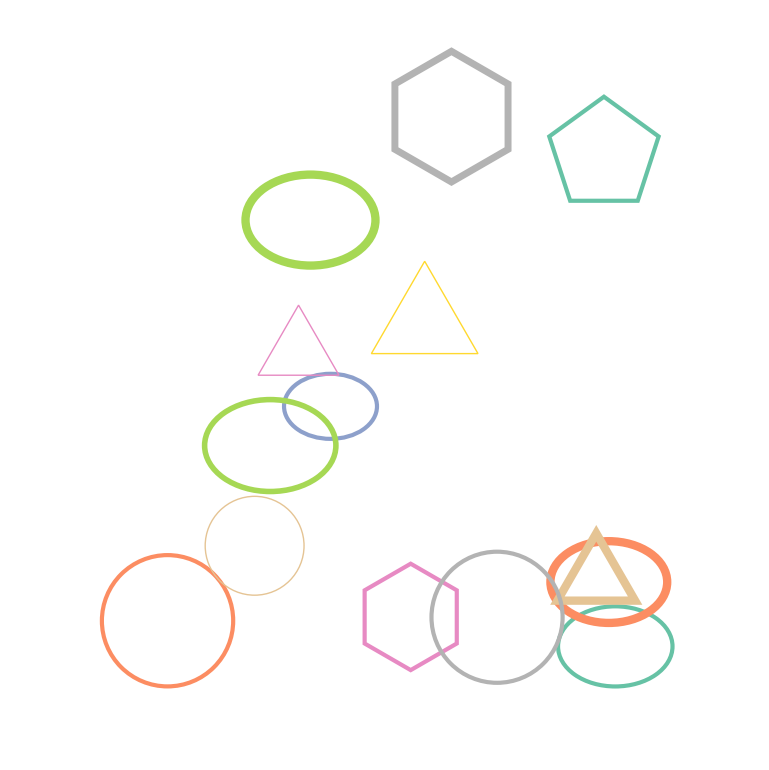[{"shape": "pentagon", "thickness": 1.5, "radius": 0.37, "center": [0.784, 0.8]}, {"shape": "oval", "thickness": 1.5, "radius": 0.37, "center": [0.799, 0.161]}, {"shape": "circle", "thickness": 1.5, "radius": 0.43, "center": [0.218, 0.194]}, {"shape": "oval", "thickness": 3, "radius": 0.38, "center": [0.791, 0.244]}, {"shape": "oval", "thickness": 1.5, "radius": 0.3, "center": [0.429, 0.472]}, {"shape": "hexagon", "thickness": 1.5, "radius": 0.35, "center": [0.533, 0.199]}, {"shape": "triangle", "thickness": 0.5, "radius": 0.3, "center": [0.388, 0.543]}, {"shape": "oval", "thickness": 2, "radius": 0.43, "center": [0.351, 0.421]}, {"shape": "oval", "thickness": 3, "radius": 0.42, "center": [0.403, 0.714]}, {"shape": "triangle", "thickness": 0.5, "radius": 0.4, "center": [0.552, 0.581]}, {"shape": "circle", "thickness": 0.5, "radius": 0.32, "center": [0.331, 0.291]}, {"shape": "triangle", "thickness": 3, "radius": 0.29, "center": [0.774, 0.249]}, {"shape": "circle", "thickness": 1.5, "radius": 0.43, "center": [0.646, 0.198]}, {"shape": "hexagon", "thickness": 2.5, "radius": 0.42, "center": [0.586, 0.849]}]